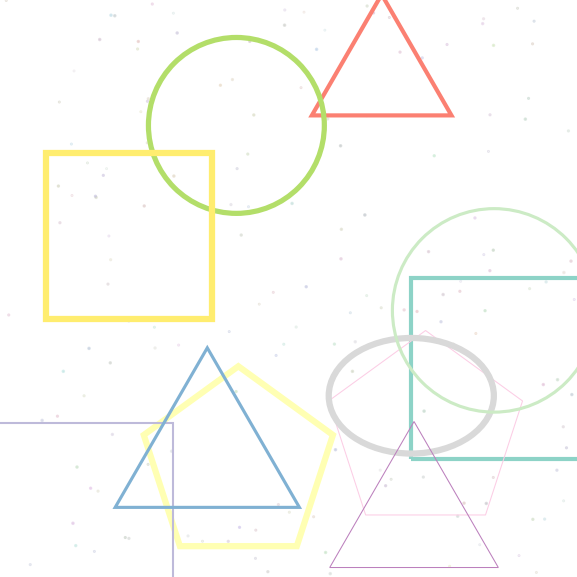[{"shape": "square", "thickness": 2, "radius": 0.78, "center": [0.869, 0.361]}, {"shape": "pentagon", "thickness": 3, "radius": 0.86, "center": [0.413, 0.193]}, {"shape": "square", "thickness": 1, "radius": 0.83, "center": [0.135, 0.101]}, {"shape": "triangle", "thickness": 2, "radius": 0.7, "center": [0.661, 0.869]}, {"shape": "triangle", "thickness": 1.5, "radius": 0.92, "center": [0.359, 0.213]}, {"shape": "circle", "thickness": 2.5, "radius": 0.76, "center": [0.409, 0.782]}, {"shape": "pentagon", "thickness": 0.5, "radius": 0.88, "center": [0.737, 0.25]}, {"shape": "oval", "thickness": 3, "radius": 0.71, "center": [0.712, 0.314]}, {"shape": "triangle", "thickness": 0.5, "radius": 0.84, "center": [0.717, 0.101]}, {"shape": "circle", "thickness": 1.5, "radius": 0.88, "center": [0.856, 0.462]}, {"shape": "square", "thickness": 3, "radius": 0.72, "center": [0.224, 0.59]}]